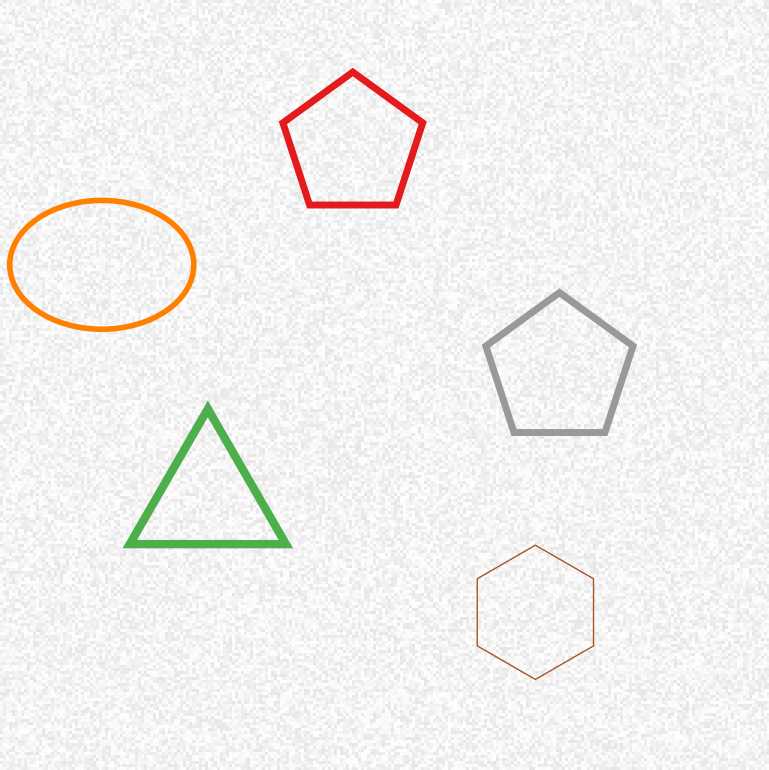[{"shape": "pentagon", "thickness": 2.5, "radius": 0.48, "center": [0.458, 0.811]}, {"shape": "triangle", "thickness": 3, "radius": 0.59, "center": [0.27, 0.352]}, {"shape": "oval", "thickness": 2, "radius": 0.6, "center": [0.132, 0.656]}, {"shape": "hexagon", "thickness": 0.5, "radius": 0.44, "center": [0.695, 0.205]}, {"shape": "pentagon", "thickness": 2.5, "radius": 0.5, "center": [0.727, 0.52]}]